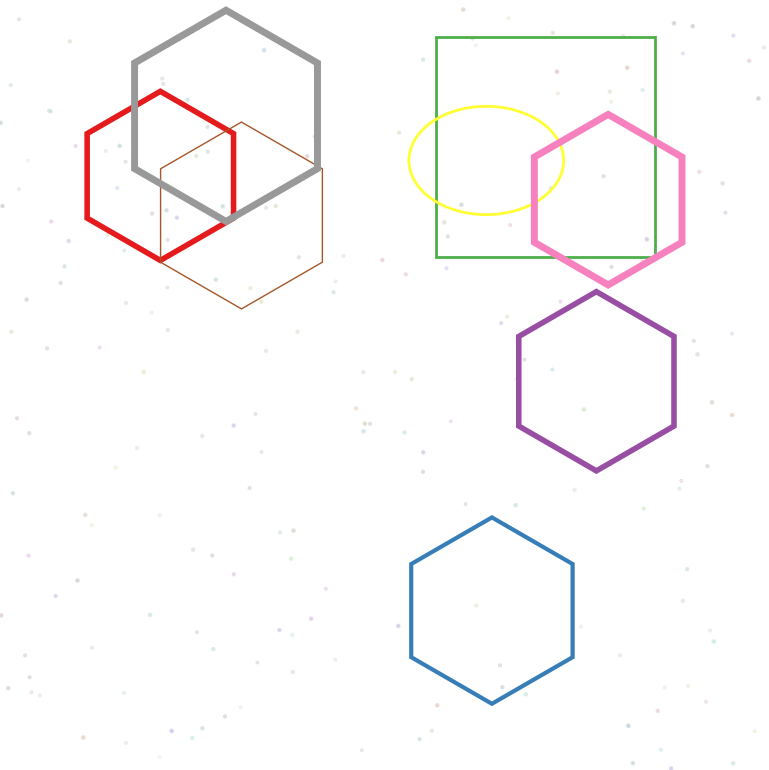[{"shape": "hexagon", "thickness": 2, "radius": 0.55, "center": [0.208, 0.772]}, {"shape": "hexagon", "thickness": 1.5, "radius": 0.61, "center": [0.639, 0.207]}, {"shape": "square", "thickness": 1, "radius": 0.71, "center": [0.708, 0.809]}, {"shape": "hexagon", "thickness": 2, "radius": 0.58, "center": [0.775, 0.505]}, {"shape": "oval", "thickness": 1, "radius": 0.5, "center": [0.632, 0.792]}, {"shape": "hexagon", "thickness": 0.5, "radius": 0.61, "center": [0.314, 0.72]}, {"shape": "hexagon", "thickness": 2.5, "radius": 0.55, "center": [0.79, 0.741]}, {"shape": "hexagon", "thickness": 2.5, "radius": 0.69, "center": [0.294, 0.85]}]